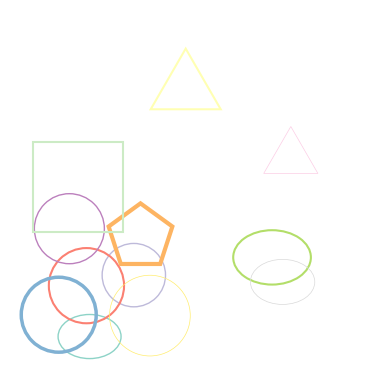[{"shape": "oval", "thickness": 1, "radius": 0.41, "center": [0.233, 0.126]}, {"shape": "triangle", "thickness": 1.5, "radius": 0.53, "center": [0.482, 0.769]}, {"shape": "circle", "thickness": 1, "radius": 0.41, "center": [0.348, 0.285]}, {"shape": "circle", "thickness": 1.5, "radius": 0.49, "center": [0.225, 0.258]}, {"shape": "circle", "thickness": 2.5, "radius": 0.49, "center": [0.153, 0.183]}, {"shape": "pentagon", "thickness": 3, "radius": 0.44, "center": [0.365, 0.385]}, {"shape": "oval", "thickness": 1.5, "radius": 0.5, "center": [0.707, 0.331]}, {"shape": "triangle", "thickness": 0.5, "radius": 0.41, "center": [0.755, 0.59]}, {"shape": "oval", "thickness": 0.5, "radius": 0.42, "center": [0.734, 0.268]}, {"shape": "circle", "thickness": 1, "radius": 0.45, "center": [0.18, 0.406]}, {"shape": "square", "thickness": 1.5, "radius": 0.59, "center": [0.203, 0.514]}, {"shape": "circle", "thickness": 0.5, "radius": 0.52, "center": [0.389, 0.18]}]